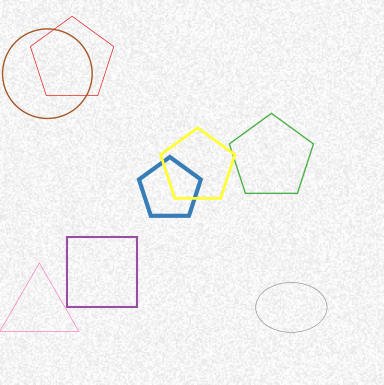[{"shape": "pentagon", "thickness": 0.5, "radius": 0.57, "center": [0.187, 0.844]}, {"shape": "pentagon", "thickness": 3, "radius": 0.42, "center": [0.441, 0.508]}, {"shape": "pentagon", "thickness": 1, "radius": 0.57, "center": [0.705, 0.591]}, {"shape": "square", "thickness": 1.5, "radius": 0.46, "center": [0.265, 0.294]}, {"shape": "pentagon", "thickness": 2, "radius": 0.51, "center": [0.514, 0.567]}, {"shape": "circle", "thickness": 1, "radius": 0.58, "center": [0.123, 0.809]}, {"shape": "triangle", "thickness": 0.5, "radius": 0.59, "center": [0.102, 0.199]}, {"shape": "oval", "thickness": 0.5, "radius": 0.46, "center": [0.757, 0.202]}]